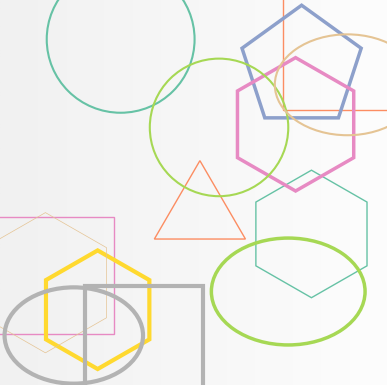[{"shape": "hexagon", "thickness": 1, "radius": 0.83, "center": [0.804, 0.392]}, {"shape": "circle", "thickness": 1.5, "radius": 0.95, "center": [0.311, 0.898]}, {"shape": "square", "thickness": 1, "radius": 0.84, "center": [0.899, 0.881]}, {"shape": "triangle", "thickness": 1, "radius": 0.68, "center": [0.516, 0.447]}, {"shape": "pentagon", "thickness": 2.5, "radius": 0.81, "center": [0.778, 0.825]}, {"shape": "square", "thickness": 1, "radius": 0.76, "center": [0.144, 0.284]}, {"shape": "hexagon", "thickness": 2.5, "radius": 0.87, "center": [0.763, 0.677]}, {"shape": "circle", "thickness": 1.5, "radius": 0.89, "center": [0.565, 0.669]}, {"shape": "oval", "thickness": 2.5, "radius": 0.99, "center": [0.744, 0.243]}, {"shape": "hexagon", "thickness": 3, "radius": 0.77, "center": [0.252, 0.196]}, {"shape": "oval", "thickness": 1.5, "radius": 0.94, "center": [0.896, 0.78]}, {"shape": "hexagon", "thickness": 0.5, "radius": 0.91, "center": [0.117, 0.266]}, {"shape": "oval", "thickness": 3, "radius": 0.89, "center": [0.19, 0.129]}, {"shape": "square", "thickness": 3, "radius": 0.76, "center": [0.372, 0.105]}]